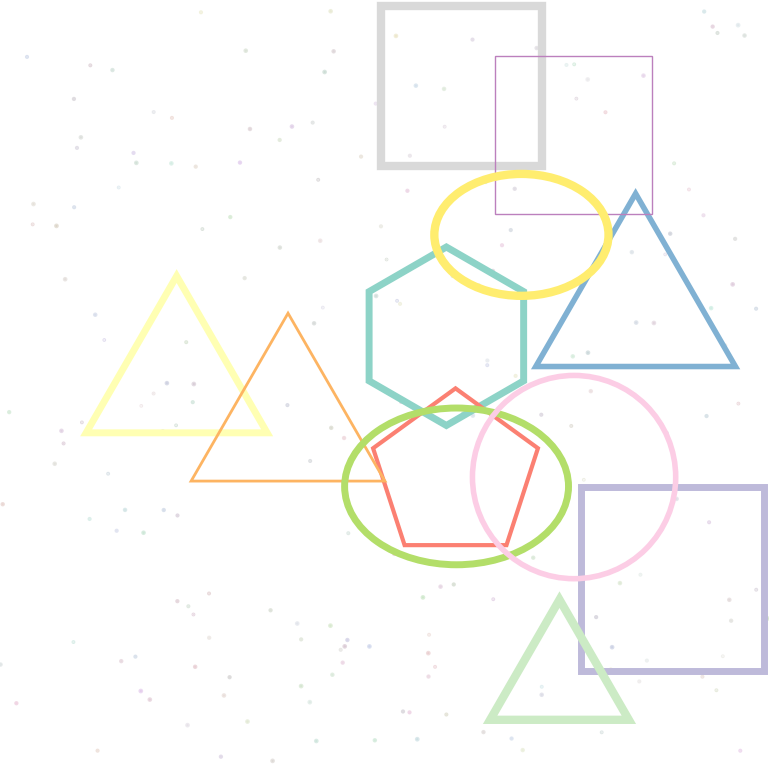[{"shape": "hexagon", "thickness": 2.5, "radius": 0.58, "center": [0.58, 0.563]}, {"shape": "triangle", "thickness": 2.5, "radius": 0.68, "center": [0.229, 0.506]}, {"shape": "square", "thickness": 2.5, "radius": 0.6, "center": [0.874, 0.248]}, {"shape": "pentagon", "thickness": 1.5, "radius": 0.56, "center": [0.592, 0.383]}, {"shape": "triangle", "thickness": 2, "radius": 0.75, "center": [0.825, 0.599]}, {"shape": "triangle", "thickness": 1, "radius": 0.73, "center": [0.374, 0.448]}, {"shape": "oval", "thickness": 2.5, "radius": 0.73, "center": [0.593, 0.368]}, {"shape": "circle", "thickness": 2, "radius": 0.66, "center": [0.746, 0.38]}, {"shape": "square", "thickness": 3, "radius": 0.52, "center": [0.6, 0.888]}, {"shape": "square", "thickness": 0.5, "radius": 0.51, "center": [0.745, 0.825]}, {"shape": "triangle", "thickness": 3, "radius": 0.52, "center": [0.727, 0.117]}, {"shape": "oval", "thickness": 3, "radius": 0.57, "center": [0.677, 0.695]}]